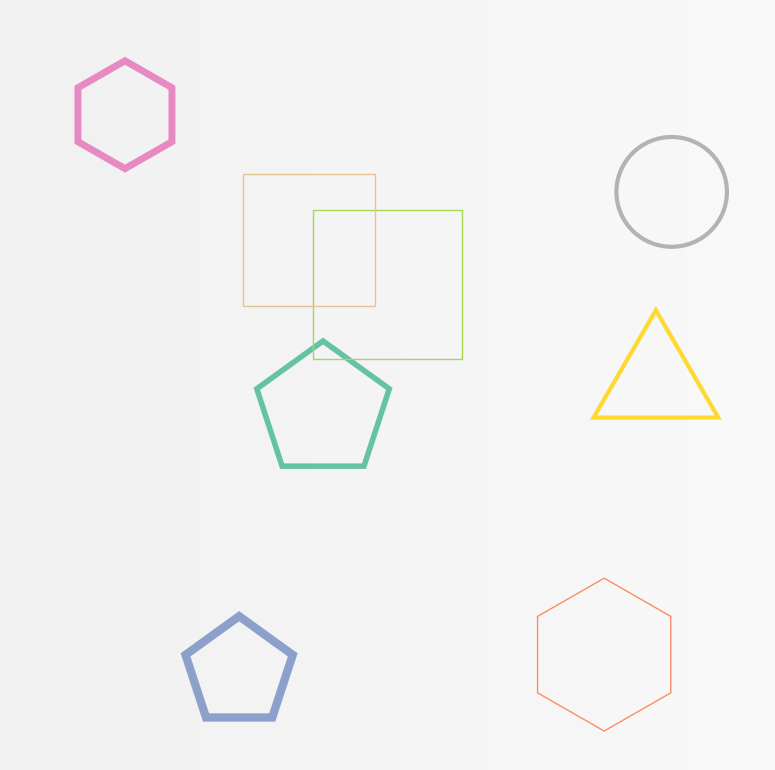[{"shape": "pentagon", "thickness": 2, "radius": 0.45, "center": [0.417, 0.467]}, {"shape": "hexagon", "thickness": 0.5, "radius": 0.5, "center": [0.78, 0.15]}, {"shape": "pentagon", "thickness": 3, "radius": 0.36, "center": [0.309, 0.127]}, {"shape": "hexagon", "thickness": 2.5, "radius": 0.35, "center": [0.161, 0.851]}, {"shape": "square", "thickness": 0.5, "radius": 0.48, "center": [0.5, 0.63]}, {"shape": "triangle", "thickness": 1.5, "radius": 0.46, "center": [0.846, 0.504]}, {"shape": "square", "thickness": 0.5, "radius": 0.43, "center": [0.399, 0.688]}, {"shape": "circle", "thickness": 1.5, "radius": 0.36, "center": [0.867, 0.751]}]